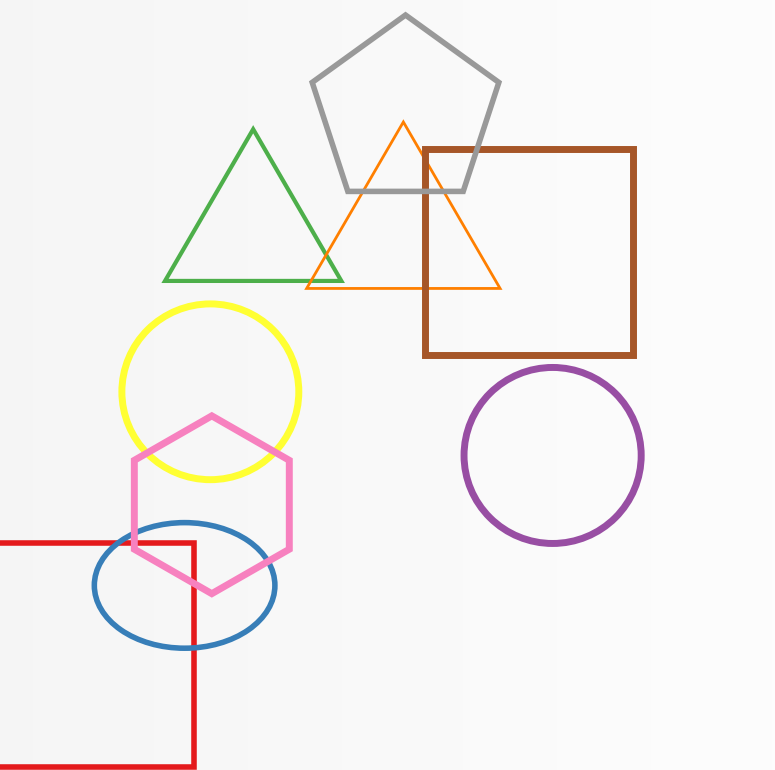[{"shape": "square", "thickness": 2, "radius": 0.73, "center": [0.105, 0.149]}, {"shape": "oval", "thickness": 2, "radius": 0.58, "center": [0.238, 0.24]}, {"shape": "triangle", "thickness": 1.5, "radius": 0.66, "center": [0.327, 0.701]}, {"shape": "circle", "thickness": 2.5, "radius": 0.57, "center": [0.713, 0.408]}, {"shape": "triangle", "thickness": 1, "radius": 0.72, "center": [0.52, 0.697]}, {"shape": "circle", "thickness": 2.5, "radius": 0.57, "center": [0.271, 0.491]}, {"shape": "square", "thickness": 2.5, "radius": 0.67, "center": [0.683, 0.672]}, {"shape": "hexagon", "thickness": 2.5, "radius": 0.58, "center": [0.273, 0.344]}, {"shape": "pentagon", "thickness": 2, "radius": 0.63, "center": [0.523, 0.854]}]